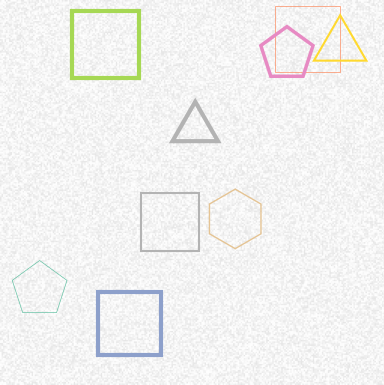[{"shape": "pentagon", "thickness": 0.5, "radius": 0.37, "center": [0.103, 0.249]}, {"shape": "square", "thickness": 0.5, "radius": 0.42, "center": [0.8, 0.899]}, {"shape": "square", "thickness": 3, "radius": 0.41, "center": [0.337, 0.16]}, {"shape": "pentagon", "thickness": 2.5, "radius": 0.36, "center": [0.745, 0.86]}, {"shape": "square", "thickness": 3, "radius": 0.44, "center": [0.274, 0.884]}, {"shape": "triangle", "thickness": 1.5, "radius": 0.39, "center": [0.884, 0.882]}, {"shape": "hexagon", "thickness": 1, "radius": 0.39, "center": [0.611, 0.431]}, {"shape": "square", "thickness": 1.5, "radius": 0.38, "center": [0.442, 0.423]}, {"shape": "triangle", "thickness": 3, "radius": 0.34, "center": [0.507, 0.667]}]